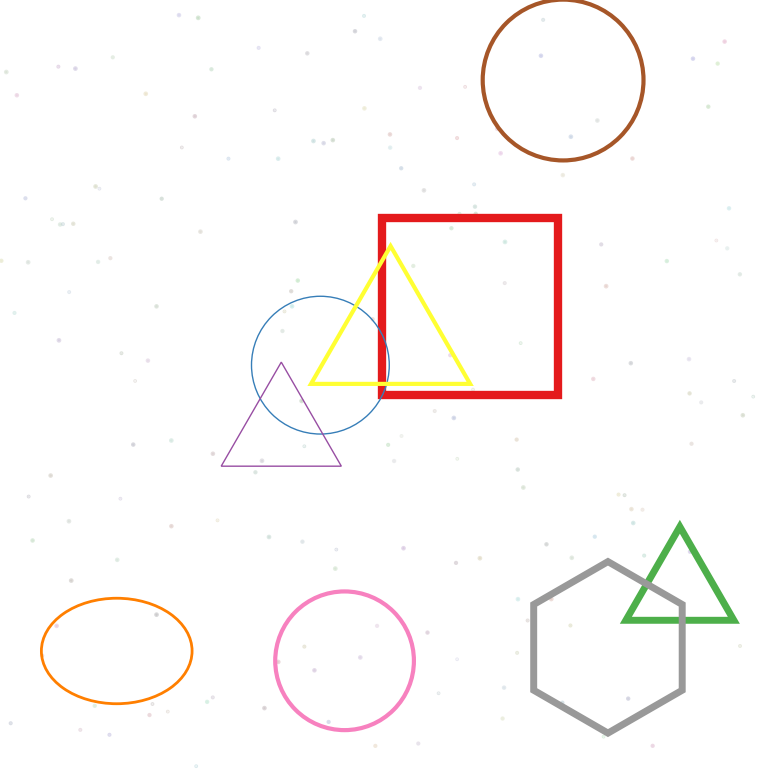[{"shape": "square", "thickness": 3, "radius": 0.57, "center": [0.61, 0.602]}, {"shape": "circle", "thickness": 0.5, "radius": 0.45, "center": [0.416, 0.526]}, {"shape": "triangle", "thickness": 2.5, "radius": 0.4, "center": [0.883, 0.235]}, {"shape": "triangle", "thickness": 0.5, "radius": 0.45, "center": [0.365, 0.44]}, {"shape": "oval", "thickness": 1, "radius": 0.49, "center": [0.152, 0.155]}, {"shape": "triangle", "thickness": 1.5, "radius": 0.6, "center": [0.507, 0.561]}, {"shape": "circle", "thickness": 1.5, "radius": 0.52, "center": [0.731, 0.896]}, {"shape": "circle", "thickness": 1.5, "radius": 0.45, "center": [0.447, 0.142]}, {"shape": "hexagon", "thickness": 2.5, "radius": 0.56, "center": [0.79, 0.159]}]